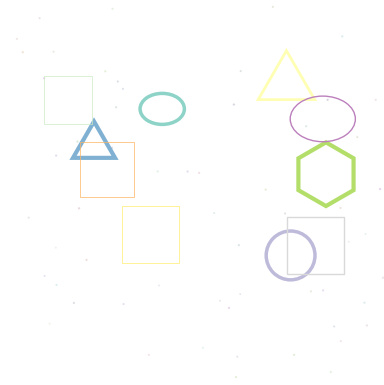[{"shape": "oval", "thickness": 2.5, "radius": 0.29, "center": [0.421, 0.717]}, {"shape": "triangle", "thickness": 2, "radius": 0.42, "center": [0.744, 0.784]}, {"shape": "circle", "thickness": 2.5, "radius": 0.32, "center": [0.755, 0.337]}, {"shape": "triangle", "thickness": 3, "radius": 0.32, "center": [0.244, 0.622]}, {"shape": "square", "thickness": 0.5, "radius": 0.36, "center": [0.278, 0.56]}, {"shape": "hexagon", "thickness": 3, "radius": 0.41, "center": [0.847, 0.547]}, {"shape": "square", "thickness": 1, "radius": 0.37, "center": [0.82, 0.363]}, {"shape": "oval", "thickness": 1, "radius": 0.42, "center": [0.838, 0.691]}, {"shape": "square", "thickness": 0.5, "radius": 0.31, "center": [0.178, 0.741]}, {"shape": "square", "thickness": 0.5, "radius": 0.37, "center": [0.391, 0.392]}]